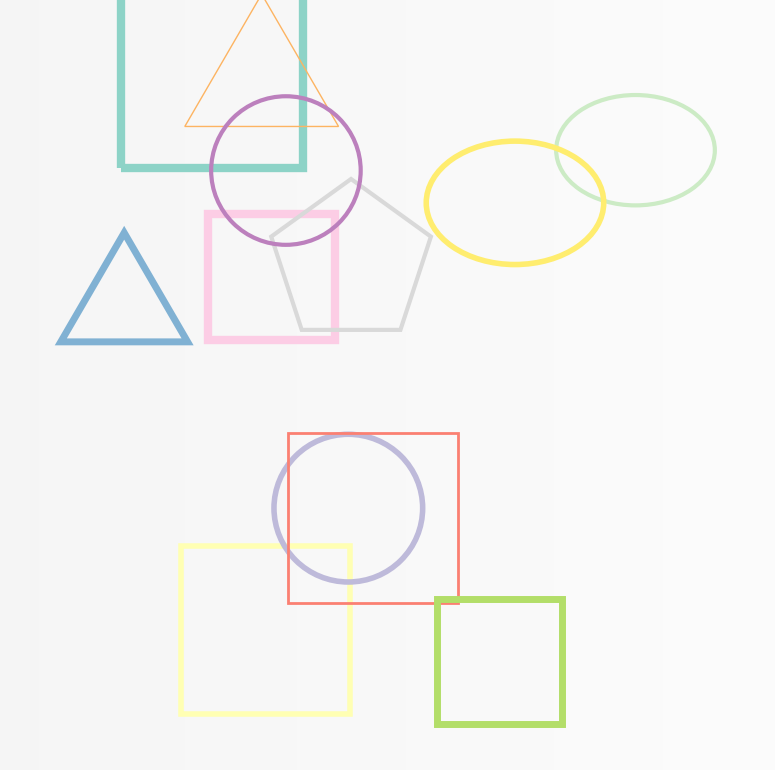[{"shape": "square", "thickness": 3, "radius": 0.59, "center": [0.273, 0.899]}, {"shape": "square", "thickness": 2, "radius": 0.55, "center": [0.343, 0.181]}, {"shape": "circle", "thickness": 2, "radius": 0.48, "center": [0.449, 0.34]}, {"shape": "square", "thickness": 1, "radius": 0.55, "center": [0.481, 0.327]}, {"shape": "triangle", "thickness": 2.5, "radius": 0.47, "center": [0.16, 0.603]}, {"shape": "triangle", "thickness": 0.5, "radius": 0.57, "center": [0.338, 0.893]}, {"shape": "square", "thickness": 2.5, "radius": 0.41, "center": [0.645, 0.141]}, {"shape": "square", "thickness": 3, "radius": 0.41, "center": [0.351, 0.64]}, {"shape": "pentagon", "thickness": 1.5, "radius": 0.54, "center": [0.453, 0.659]}, {"shape": "circle", "thickness": 1.5, "radius": 0.48, "center": [0.369, 0.779]}, {"shape": "oval", "thickness": 1.5, "radius": 0.51, "center": [0.82, 0.805]}, {"shape": "oval", "thickness": 2, "radius": 0.57, "center": [0.664, 0.737]}]